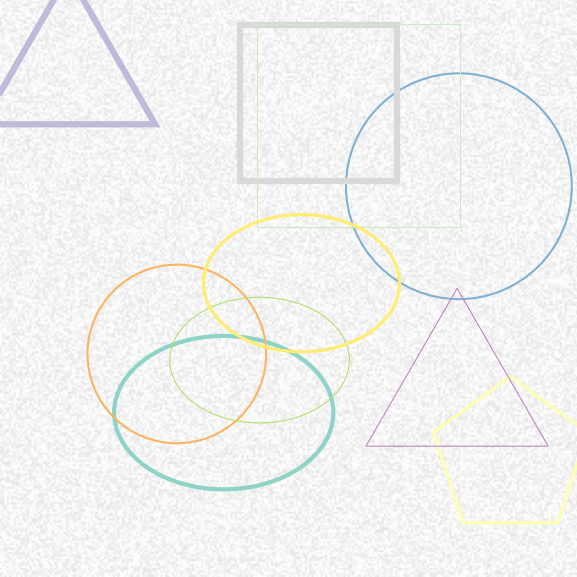[{"shape": "oval", "thickness": 2, "radius": 0.95, "center": [0.387, 0.285]}, {"shape": "pentagon", "thickness": 1.5, "radius": 0.7, "center": [0.884, 0.207]}, {"shape": "triangle", "thickness": 3, "radius": 0.87, "center": [0.119, 0.87]}, {"shape": "circle", "thickness": 1, "radius": 0.98, "center": [0.795, 0.677]}, {"shape": "circle", "thickness": 1, "radius": 0.77, "center": [0.306, 0.386]}, {"shape": "oval", "thickness": 0.5, "radius": 0.78, "center": [0.449, 0.376]}, {"shape": "square", "thickness": 3, "radius": 0.68, "center": [0.552, 0.821]}, {"shape": "triangle", "thickness": 0.5, "radius": 0.91, "center": [0.791, 0.318]}, {"shape": "square", "thickness": 0.5, "radius": 0.88, "center": [0.621, 0.782]}, {"shape": "oval", "thickness": 1.5, "radius": 0.85, "center": [0.522, 0.509]}]